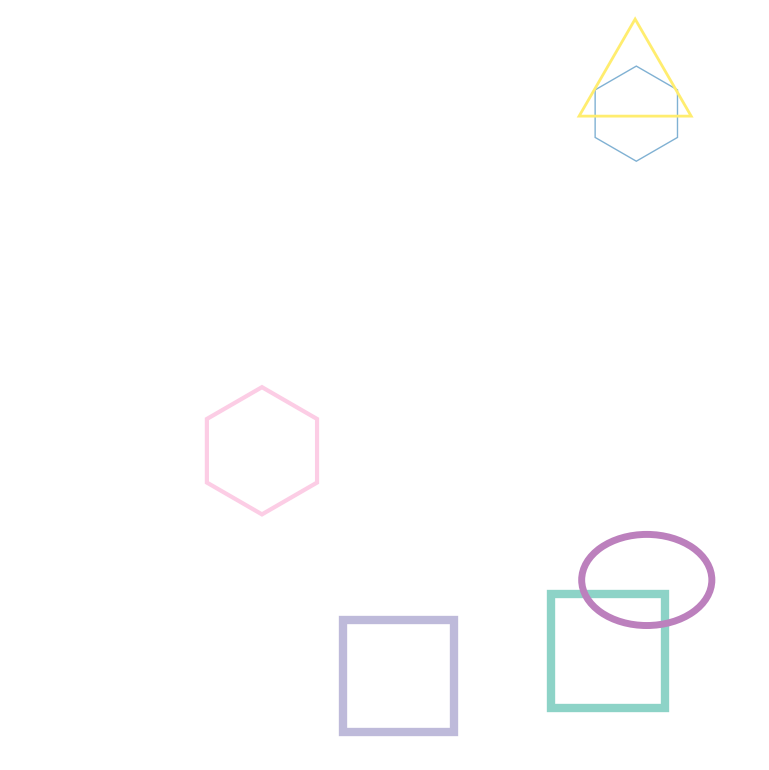[{"shape": "square", "thickness": 3, "radius": 0.37, "center": [0.79, 0.154]}, {"shape": "square", "thickness": 3, "radius": 0.36, "center": [0.518, 0.122]}, {"shape": "hexagon", "thickness": 0.5, "radius": 0.31, "center": [0.826, 0.852]}, {"shape": "hexagon", "thickness": 1.5, "radius": 0.41, "center": [0.34, 0.415]}, {"shape": "oval", "thickness": 2.5, "radius": 0.42, "center": [0.84, 0.247]}, {"shape": "triangle", "thickness": 1, "radius": 0.42, "center": [0.825, 0.891]}]